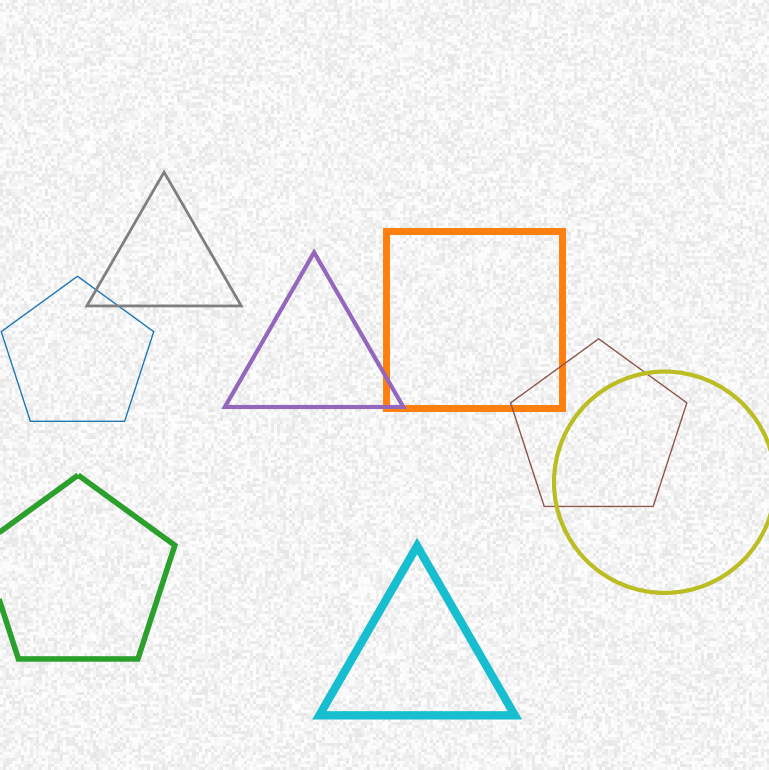[{"shape": "pentagon", "thickness": 0.5, "radius": 0.52, "center": [0.101, 0.537]}, {"shape": "square", "thickness": 2.5, "radius": 0.57, "center": [0.616, 0.585]}, {"shape": "pentagon", "thickness": 2, "radius": 0.66, "center": [0.102, 0.251]}, {"shape": "triangle", "thickness": 1.5, "radius": 0.67, "center": [0.408, 0.538]}, {"shape": "pentagon", "thickness": 0.5, "radius": 0.6, "center": [0.778, 0.44]}, {"shape": "triangle", "thickness": 1, "radius": 0.58, "center": [0.213, 0.661]}, {"shape": "circle", "thickness": 1.5, "radius": 0.72, "center": [0.863, 0.374]}, {"shape": "triangle", "thickness": 3, "radius": 0.73, "center": [0.542, 0.144]}]